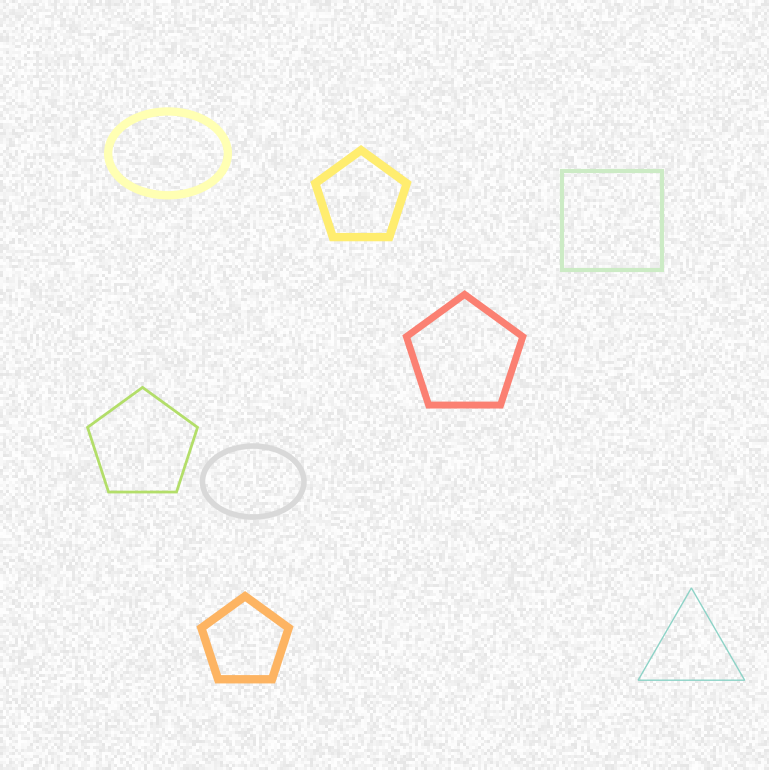[{"shape": "triangle", "thickness": 0.5, "radius": 0.4, "center": [0.898, 0.157]}, {"shape": "oval", "thickness": 3, "radius": 0.39, "center": [0.218, 0.801]}, {"shape": "pentagon", "thickness": 2.5, "radius": 0.4, "center": [0.603, 0.538]}, {"shape": "pentagon", "thickness": 3, "radius": 0.3, "center": [0.318, 0.166]}, {"shape": "pentagon", "thickness": 1, "radius": 0.38, "center": [0.185, 0.422]}, {"shape": "oval", "thickness": 2, "radius": 0.33, "center": [0.329, 0.375]}, {"shape": "square", "thickness": 1.5, "radius": 0.32, "center": [0.795, 0.714]}, {"shape": "pentagon", "thickness": 3, "radius": 0.31, "center": [0.469, 0.743]}]